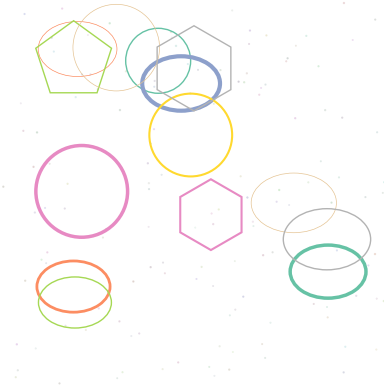[{"shape": "oval", "thickness": 2.5, "radius": 0.49, "center": [0.852, 0.294]}, {"shape": "circle", "thickness": 1, "radius": 0.42, "center": [0.411, 0.842]}, {"shape": "oval", "thickness": 2, "radius": 0.48, "center": [0.191, 0.256]}, {"shape": "oval", "thickness": 0.5, "radius": 0.51, "center": [0.202, 0.873]}, {"shape": "oval", "thickness": 3, "radius": 0.51, "center": [0.47, 0.783]}, {"shape": "hexagon", "thickness": 1.5, "radius": 0.46, "center": [0.548, 0.442]}, {"shape": "circle", "thickness": 2.5, "radius": 0.6, "center": [0.212, 0.503]}, {"shape": "oval", "thickness": 1, "radius": 0.47, "center": [0.195, 0.214]}, {"shape": "pentagon", "thickness": 1, "radius": 0.52, "center": [0.191, 0.843]}, {"shape": "circle", "thickness": 1.5, "radius": 0.54, "center": [0.495, 0.649]}, {"shape": "oval", "thickness": 0.5, "radius": 0.55, "center": [0.763, 0.473]}, {"shape": "circle", "thickness": 0.5, "radius": 0.56, "center": [0.302, 0.876]}, {"shape": "oval", "thickness": 1, "radius": 0.57, "center": [0.849, 0.379]}, {"shape": "hexagon", "thickness": 1, "radius": 0.55, "center": [0.504, 0.822]}]